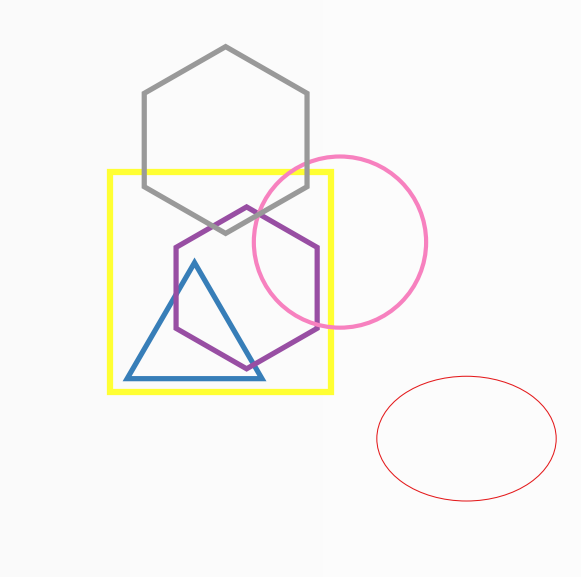[{"shape": "oval", "thickness": 0.5, "radius": 0.77, "center": [0.803, 0.24]}, {"shape": "triangle", "thickness": 2.5, "radius": 0.67, "center": [0.335, 0.41]}, {"shape": "hexagon", "thickness": 2.5, "radius": 0.7, "center": [0.424, 0.501]}, {"shape": "square", "thickness": 3, "radius": 0.95, "center": [0.379, 0.511]}, {"shape": "circle", "thickness": 2, "radius": 0.74, "center": [0.585, 0.58]}, {"shape": "hexagon", "thickness": 2.5, "radius": 0.81, "center": [0.388, 0.757]}]